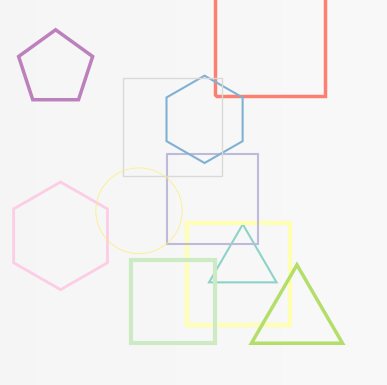[{"shape": "triangle", "thickness": 1.5, "radius": 0.5, "center": [0.627, 0.317]}, {"shape": "square", "thickness": 3, "radius": 0.66, "center": [0.615, 0.289]}, {"shape": "square", "thickness": 1.5, "radius": 0.58, "center": [0.549, 0.482]}, {"shape": "square", "thickness": 2.5, "radius": 0.71, "center": [0.697, 0.892]}, {"shape": "hexagon", "thickness": 1.5, "radius": 0.57, "center": [0.528, 0.69]}, {"shape": "triangle", "thickness": 2.5, "radius": 0.68, "center": [0.766, 0.176]}, {"shape": "hexagon", "thickness": 2, "radius": 0.7, "center": [0.156, 0.387]}, {"shape": "square", "thickness": 1, "radius": 0.64, "center": [0.445, 0.671]}, {"shape": "pentagon", "thickness": 2.5, "radius": 0.5, "center": [0.144, 0.822]}, {"shape": "square", "thickness": 3, "radius": 0.54, "center": [0.446, 0.218]}, {"shape": "circle", "thickness": 0.5, "radius": 0.56, "center": [0.359, 0.452]}]